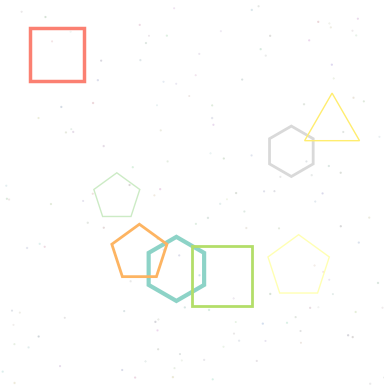[{"shape": "hexagon", "thickness": 3, "radius": 0.42, "center": [0.458, 0.302]}, {"shape": "pentagon", "thickness": 1, "radius": 0.42, "center": [0.776, 0.307]}, {"shape": "square", "thickness": 2.5, "radius": 0.35, "center": [0.149, 0.859]}, {"shape": "pentagon", "thickness": 2, "radius": 0.38, "center": [0.362, 0.342]}, {"shape": "square", "thickness": 2, "radius": 0.39, "center": [0.577, 0.282]}, {"shape": "hexagon", "thickness": 2, "radius": 0.33, "center": [0.757, 0.607]}, {"shape": "pentagon", "thickness": 1, "radius": 0.31, "center": [0.303, 0.488]}, {"shape": "triangle", "thickness": 1, "radius": 0.41, "center": [0.863, 0.676]}]